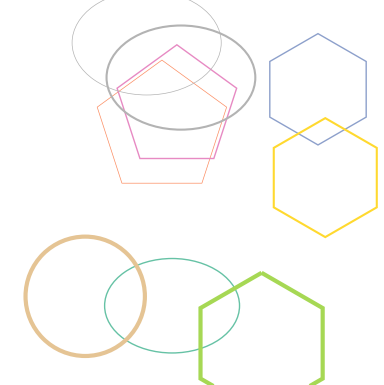[{"shape": "oval", "thickness": 1, "radius": 0.88, "center": [0.447, 0.206]}, {"shape": "pentagon", "thickness": 0.5, "radius": 0.88, "center": [0.421, 0.667]}, {"shape": "hexagon", "thickness": 1, "radius": 0.72, "center": [0.826, 0.768]}, {"shape": "pentagon", "thickness": 1, "radius": 0.82, "center": [0.459, 0.72]}, {"shape": "hexagon", "thickness": 3, "radius": 0.92, "center": [0.679, 0.108]}, {"shape": "hexagon", "thickness": 1.5, "radius": 0.77, "center": [0.845, 0.539]}, {"shape": "circle", "thickness": 3, "radius": 0.78, "center": [0.221, 0.23]}, {"shape": "oval", "thickness": 0.5, "radius": 0.97, "center": [0.381, 0.889]}, {"shape": "oval", "thickness": 1.5, "radius": 0.97, "center": [0.47, 0.798]}]